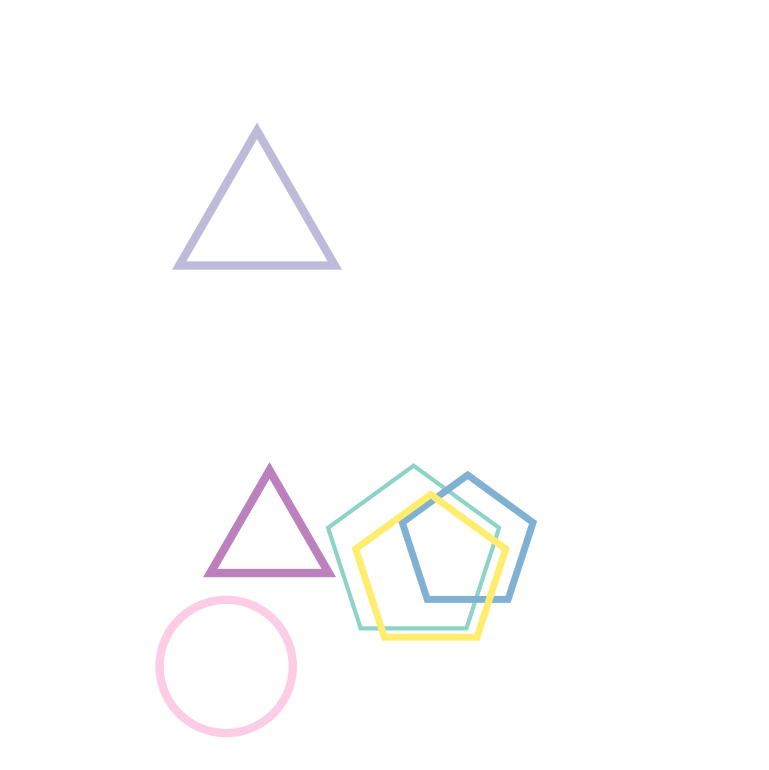[{"shape": "pentagon", "thickness": 1.5, "radius": 0.58, "center": [0.537, 0.278]}, {"shape": "triangle", "thickness": 3, "radius": 0.58, "center": [0.334, 0.714]}, {"shape": "pentagon", "thickness": 2.5, "radius": 0.45, "center": [0.607, 0.294]}, {"shape": "circle", "thickness": 3, "radius": 0.43, "center": [0.294, 0.134]}, {"shape": "triangle", "thickness": 3, "radius": 0.44, "center": [0.35, 0.3]}, {"shape": "pentagon", "thickness": 2.5, "radius": 0.51, "center": [0.559, 0.255]}]